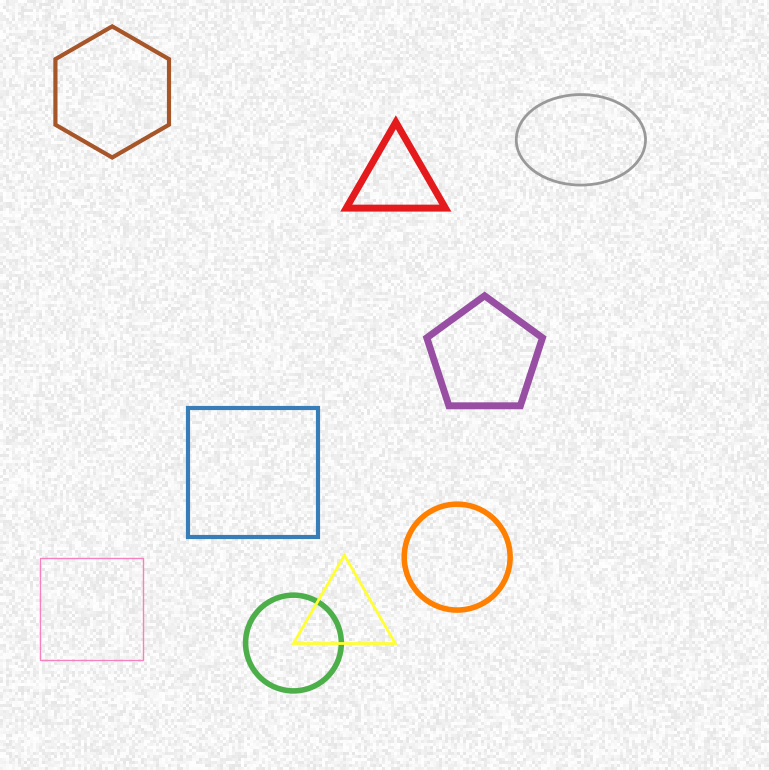[{"shape": "triangle", "thickness": 2.5, "radius": 0.37, "center": [0.514, 0.767]}, {"shape": "square", "thickness": 1.5, "radius": 0.42, "center": [0.328, 0.386]}, {"shape": "circle", "thickness": 2, "radius": 0.31, "center": [0.381, 0.165]}, {"shape": "pentagon", "thickness": 2.5, "radius": 0.39, "center": [0.629, 0.537]}, {"shape": "circle", "thickness": 2, "radius": 0.34, "center": [0.594, 0.276]}, {"shape": "triangle", "thickness": 1, "radius": 0.38, "center": [0.447, 0.202]}, {"shape": "hexagon", "thickness": 1.5, "radius": 0.43, "center": [0.146, 0.881]}, {"shape": "square", "thickness": 0.5, "radius": 0.33, "center": [0.119, 0.209]}, {"shape": "oval", "thickness": 1, "radius": 0.42, "center": [0.754, 0.818]}]